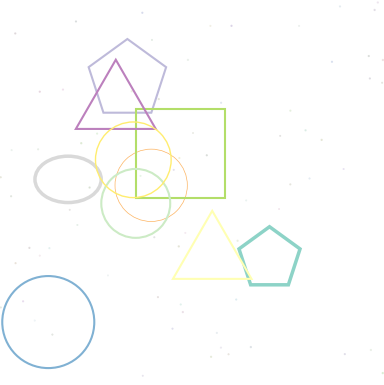[{"shape": "pentagon", "thickness": 2.5, "radius": 0.42, "center": [0.7, 0.328]}, {"shape": "triangle", "thickness": 1.5, "radius": 0.59, "center": [0.551, 0.335]}, {"shape": "pentagon", "thickness": 1.5, "radius": 0.53, "center": [0.331, 0.793]}, {"shape": "circle", "thickness": 1.5, "radius": 0.6, "center": [0.125, 0.163]}, {"shape": "circle", "thickness": 0.5, "radius": 0.47, "center": [0.393, 0.519]}, {"shape": "square", "thickness": 1.5, "radius": 0.58, "center": [0.469, 0.601]}, {"shape": "oval", "thickness": 2.5, "radius": 0.43, "center": [0.177, 0.534]}, {"shape": "triangle", "thickness": 1.5, "radius": 0.6, "center": [0.301, 0.725]}, {"shape": "circle", "thickness": 1.5, "radius": 0.45, "center": [0.353, 0.472]}, {"shape": "circle", "thickness": 1, "radius": 0.49, "center": [0.346, 0.585]}]